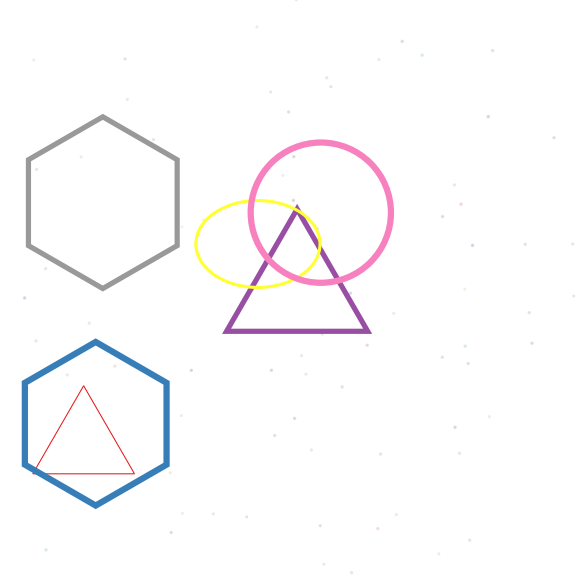[{"shape": "triangle", "thickness": 0.5, "radius": 0.51, "center": [0.145, 0.23]}, {"shape": "hexagon", "thickness": 3, "radius": 0.71, "center": [0.166, 0.265]}, {"shape": "triangle", "thickness": 2.5, "radius": 0.71, "center": [0.515, 0.496]}, {"shape": "oval", "thickness": 1.5, "radius": 0.54, "center": [0.447, 0.577]}, {"shape": "circle", "thickness": 3, "radius": 0.61, "center": [0.556, 0.631]}, {"shape": "hexagon", "thickness": 2.5, "radius": 0.74, "center": [0.178, 0.648]}]